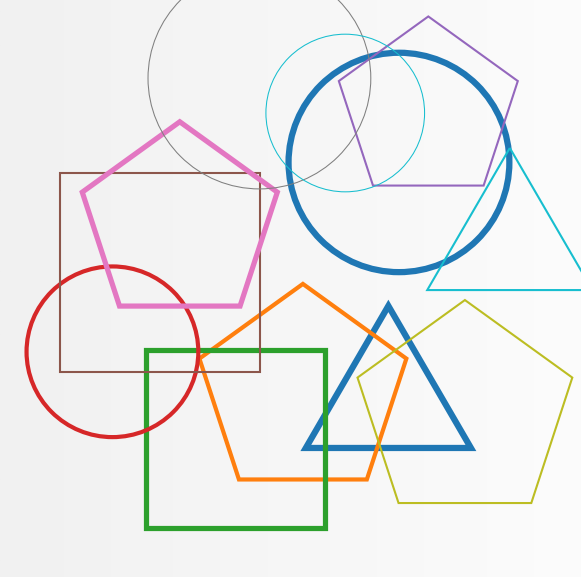[{"shape": "circle", "thickness": 3, "radius": 0.95, "center": [0.686, 0.718]}, {"shape": "triangle", "thickness": 3, "radius": 0.82, "center": [0.668, 0.305]}, {"shape": "pentagon", "thickness": 2, "radius": 0.94, "center": [0.521, 0.32]}, {"shape": "square", "thickness": 2.5, "radius": 0.77, "center": [0.405, 0.239]}, {"shape": "circle", "thickness": 2, "radius": 0.74, "center": [0.193, 0.39]}, {"shape": "pentagon", "thickness": 1, "radius": 0.81, "center": [0.737, 0.809]}, {"shape": "square", "thickness": 1, "radius": 0.86, "center": [0.275, 0.528]}, {"shape": "pentagon", "thickness": 2.5, "radius": 0.88, "center": [0.309, 0.612]}, {"shape": "circle", "thickness": 0.5, "radius": 0.96, "center": [0.446, 0.864]}, {"shape": "pentagon", "thickness": 1, "radius": 0.97, "center": [0.8, 0.285]}, {"shape": "circle", "thickness": 0.5, "radius": 0.68, "center": [0.594, 0.803]}, {"shape": "triangle", "thickness": 1, "radius": 0.82, "center": [0.877, 0.579]}]